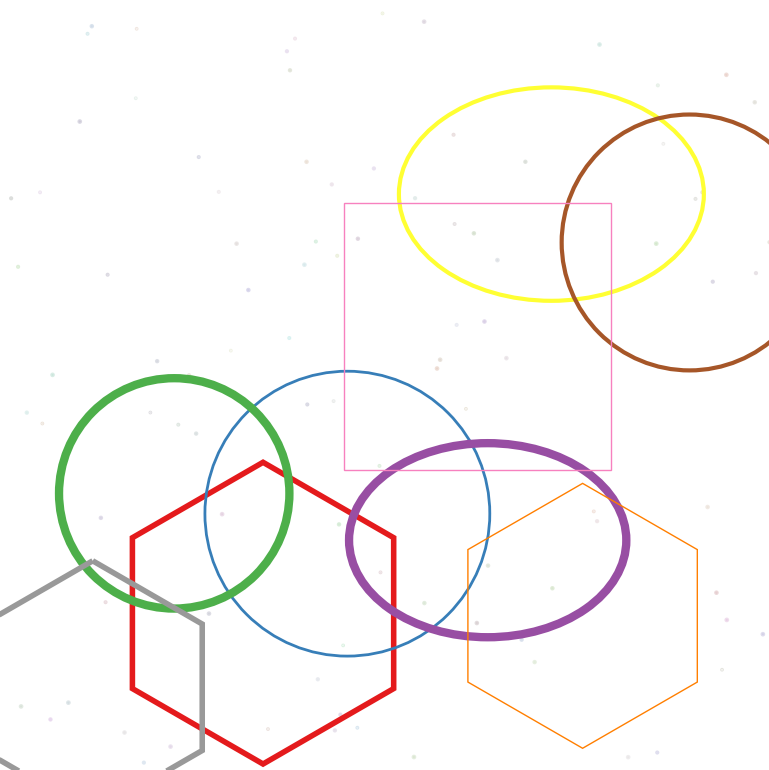[{"shape": "hexagon", "thickness": 2, "radius": 0.98, "center": [0.342, 0.204]}, {"shape": "circle", "thickness": 1, "radius": 0.92, "center": [0.451, 0.333]}, {"shape": "circle", "thickness": 3, "radius": 0.75, "center": [0.226, 0.359]}, {"shape": "oval", "thickness": 3, "radius": 0.9, "center": [0.633, 0.298]}, {"shape": "hexagon", "thickness": 0.5, "radius": 0.86, "center": [0.757, 0.2]}, {"shape": "oval", "thickness": 1.5, "radius": 0.99, "center": [0.716, 0.748]}, {"shape": "circle", "thickness": 1.5, "radius": 0.83, "center": [0.896, 0.685]}, {"shape": "square", "thickness": 0.5, "radius": 0.87, "center": [0.62, 0.563]}, {"shape": "hexagon", "thickness": 2, "radius": 0.82, "center": [0.12, 0.107]}]